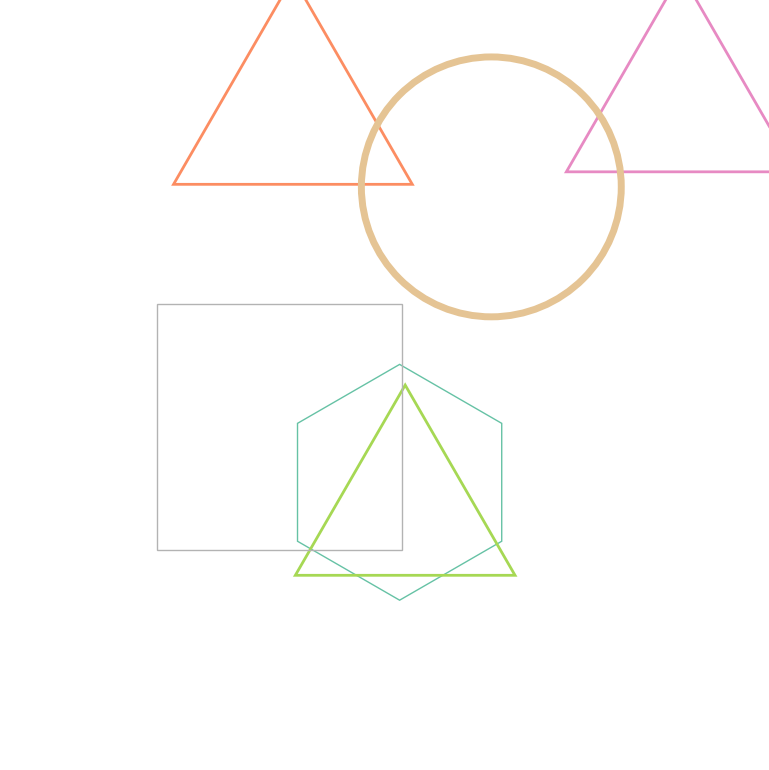[{"shape": "hexagon", "thickness": 0.5, "radius": 0.77, "center": [0.519, 0.374]}, {"shape": "triangle", "thickness": 1, "radius": 0.9, "center": [0.38, 0.85]}, {"shape": "triangle", "thickness": 1, "radius": 0.86, "center": [0.884, 0.863]}, {"shape": "triangle", "thickness": 1, "radius": 0.82, "center": [0.526, 0.335]}, {"shape": "circle", "thickness": 2.5, "radius": 0.84, "center": [0.638, 0.757]}, {"shape": "square", "thickness": 0.5, "radius": 0.8, "center": [0.363, 0.445]}]